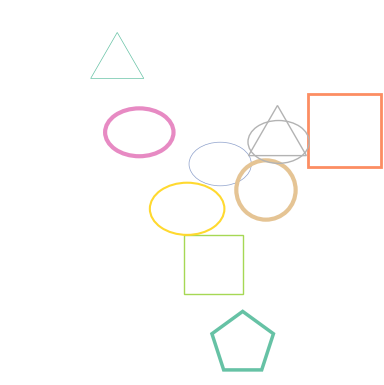[{"shape": "pentagon", "thickness": 2.5, "radius": 0.42, "center": [0.63, 0.107]}, {"shape": "triangle", "thickness": 0.5, "radius": 0.4, "center": [0.304, 0.836]}, {"shape": "square", "thickness": 2, "radius": 0.47, "center": [0.895, 0.66]}, {"shape": "oval", "thickness": 0.5, "radius": 0.4, "center": [0.572, 0.574]}, {"shape": "oval", "thickness": 3, "radius": 0.44, "center": [0.362, 0.656]}, {"shape": "square", "thickness": 1, "radius": 0.38, "center": [0.555, 0.313]}, {"shape": "oval", "thickness": 1.5, "radius": 0.48, "center": [0.486, 0.458]}, {"shape": "circle", "thickness": 3, "radius": 0.39, "center": [0.691, 0.506]}, {"shape": "triangle", "thickness": 1, "radius": 0.43, "center": [0.721, 0.639]}, {"shape": "oval", "thickness": 1, "radius": 0.4, "center": [0.724, 0.631]}]